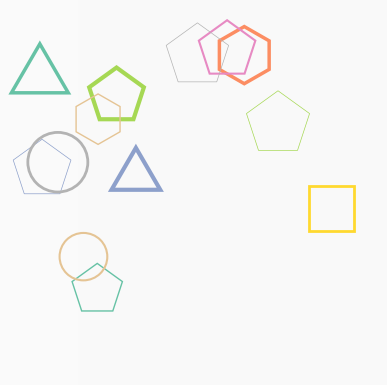[{"shape": "triangle", "thickness": 2.5, "radius": 0.42, "center": [0.103, 0.801]}, {"shape": "pentagon", "thickness": 1, "radius": 0.34, "center": [0.251, 0.248]}, {"shape": "hexagon", "thickness": 2.5, "radius": 0.37, "center": [0.63, 0.857]}, {"shape": "triangle", "thickness": 3, "radius": 0.36, "center": [0.351, 0.543]}, {"shape": "pentagon", "thickness": 0.5, "radius": 0.39, "center": [0.109, 0.56]}, {"shape": "pentagon", "thickness": 1.5, "radius": 0.38, "center": [0.586, 0.871]}, {"shape": "pentagon", "thickness": 3, "radius": 0.37, "center": [0.301, 0.75]}, {"shape": "pentagon", "thickness": 0.5, "radius": 0.43, "center": [0.717, 0.679]}, {"shape": "square", "thickness": 2, "radius": 0.29, "center": [0.855, 0.458]}, {"shape": "hexagon", "thickness": 1, "radius": 0.33, "center": [0.253, 0.69]}, {"shape": "circle", "thickness": 1.5, "radius": 0.31, "center": [0.215, 0.333]}, {"shape": "circle", "thickness": 2, "radius": 0.39, "center": [0.149, 0.579]}, {"shape": "pentagon", "thickness": 0.5, "radius": 0.42, "center": [0.509, 0.856]}]